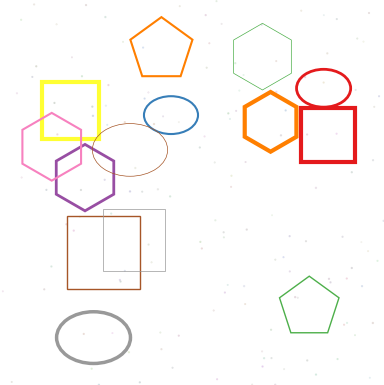[{"shape": "square", "thickness": 3, "radius": 0.35, "center": [0.853, 0.65]}, {"shape": "oval", "thickness": 2, "radius": 0.35, "center": [0.841, 0.771]}, {"shape": "oval", "thickness": 1.5, "radius": 0.35, "center": [0.444, 0.701]}, {"shape": "pentagon", "thickness": 1, "radius": 0.41, "center": [0.803, 0.201]}, {"shape": "hexagon", "thickness": 0.5, "radius": 0.43, "center": [0.682, 0.853]}, {"shape": "hexagon", "thickness": 2, "radius": 0.43, "center": [0.221, 0.539]}, {"shape": "pentagon", "thickness": 1.5, "radius": 0.42, "center": [0.419, 0.871]}, {"shape": "hexagon", "thickness": 3, "radius": 0.39, "center": [0.703, 0.684]}, {"shape": "square", "thickness": 3, "radius": 0.37, "center": [0.183, 0.713]}, {"shape": "oval", "thickness": 0.5, "radius": 0.49, "center": [0.338, 0.611]}, {"shape": "square", "thickness": 1, "radius": 0.47, "center": [0.269, 0.345]}, {"shape": "hexagon", "thickness": 1.5, "radius": 0.44, "center": [0.134, 0.619]}, {"shape": "square", "thickness": 0.5, "radius": 0.4, "center": [0.348, 0.377]}, {"shape": "oval", "thickness": 2.5, "radius": 0.48, "center": [0.243, 0.123]}]